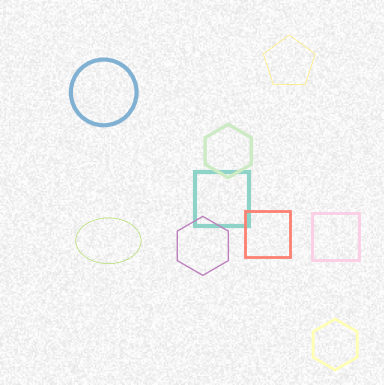[{"shape": "square", "thickness": 3, "radius": 0.35, "center": [0.577, 0.482]}, {"shape": "hexagon", "thickness": 2, "radius": 0.33, "center": [0.871, 0.105]}, {"shape": "square", "thickness": 2, "radius": 0.29, "center": [0.695, 0.392]}, {"shape": "circle", "thickness": 3, "radius": 0.43, "center": [0.269, 0.76]}, {"shape": "oval", "thickness": 0.5, "radius": 0.42, "center": [0.282, 0.375]}, {"shape": "square", "thickness": 2, "radius": 0.31, "center": [0.871, 0.386]}, {"shape": "hexagon", "thickness": 1, "radius": 0.38, "center": [0.527, 0.361]}, {"shape": "hexagon", "thickness": 2.5, "radius": 0.35, "center": [0.593, 0.608]}, {"shape": "pentagon", "thickness": 0.5, "radius": 0.35, "center": [0.751, 0.838]}]